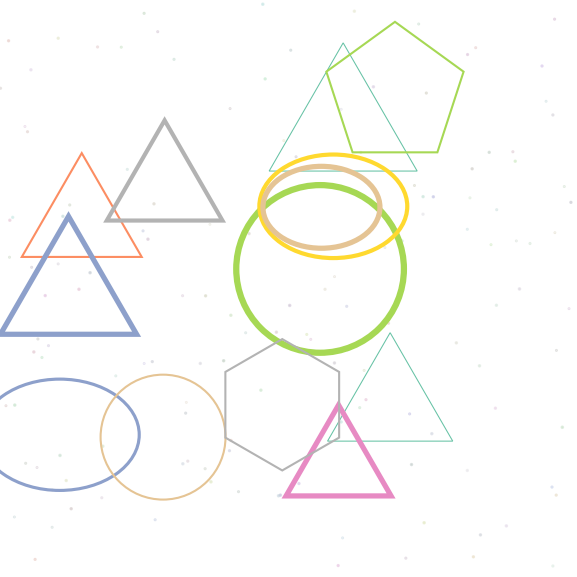[{"shape": "triangle", "thickness": 0.5, "radius": 0.74, "center": [0.594, 0.777]}, {"shape": "triangle", "thickness": 0.5, "radius": 0.63, "center": [0.676, 0.298]}, {"shape": "triangle", "thickness": 1, "radius": 0.6, "center": [0.142, 0.614]}, {"shape": "triangle", "thickness": 2.5, "radius": 0.68, "center": [0.119, 0.488]}, {"shape": "oval", "thickness": 1.5, "radius": 0.69, "center": [0.103, 0.246]}, {"shape": "triangle", "thickness": 2.5, "radius": 0.52, "center": [0.586, 0.193]}, {"shape": "pentagon", "thickness": 1, "radius": 0.62, "center": [0.684, 0.836]}, {"shape": "circle", "thickness": 3, "radius": 0.73, "center": [0.554, 0.533]}, {"shape": "oval", "thickness": 2, "radius": 0.64, "center": [0.577, 0.642]}, {"shape": "oval", "thickness": 2.5, "radius": 0.51, "center": [0.557, 0.64]}, {"shape": "circle", "thickness": 1, "radius": 0.54, "center": [0.282, 0.242]}, {"shape": "triangle", "thickness": 2, "radius": 0.58, "center": [0.285, 0.675]}, {"shape": "hexagon", "thickness": 1, "radius": 0.57, "center": [0.489, 0.298]}]